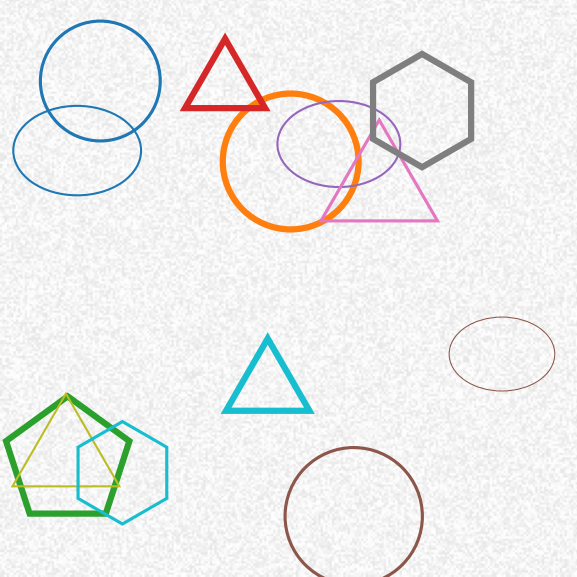[{"shape": "oval", "thickness": 1, "radius": 0.55, "center": [0.134, 0.738]}, {"shape": "circle", "thickness": 1.5, "radius": 0.52, "center": [0.174, 0.859]}, {"shape": "circle", "thickness": 3, "radius": 0.59, "center": [0.503, 0.719]}, {"shape": "pentagon", "thickness": 3, "radius": 0.56, "center": [0.117, 0.201]}, {"shape": "triangle", "thickness": 3, "radius": 0.4, "center": [0.39, 0.852]}, {"shape": "oval", "thickness": 1, "radius": 0.53, "center": [0.587, 0.75]}, {"shape": "circle", "thickness": 1.5, "radius": 0.59, "center": [0.613, 0.105]}, {"shape": "oval", "thickness": 0.5, "radius": 0.46, "center": [0.869, 0.386]}, {"shape": "triangle", "thickness": 1.5, "radius": 0.58, "center": [0.657, 0.675]}, {"shape": "hexagon", "thickness": 3, "radius": 0.49, "center": [0.731, 0.808]}, {"shape": "triangle", "thickness": 1, "radius": 0.53, "center": [0.114, 0.21]}, {"shape": "hexagon", "thickness": 1.5, "radius": 0.44, "center": [0.212, 0.18]}, {"shape": "triangle", "thickness": 3, "radius": 0.42, "center": [0.464, 0.33]}]